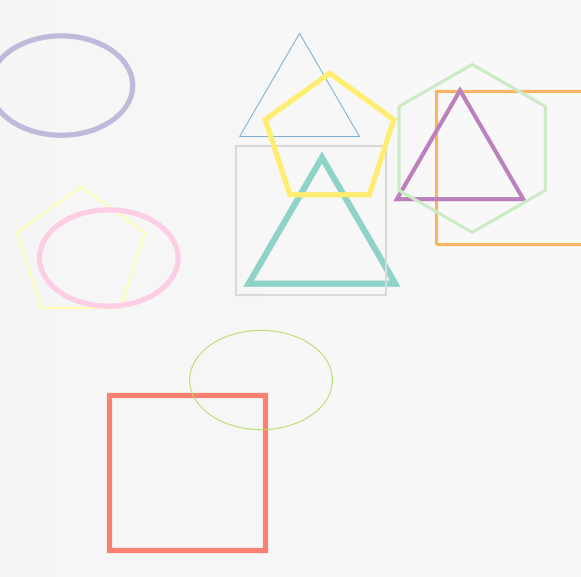[{"shape": "triangle", "thickness": 3, "radius": 0.73, "center": [0.554, 0.581]}, {"shape": "pentagon", "thickness": 1, "radius": 0.58, "center": [0.139, 0.56]}, {"shape": "oval", "thickness": 2.5, "radius": 0.61, "center": [0.105, 0.851]}, {"shape": "square", "thickness": 2.5, "radius": 0.67, "center": [0.322, 0.181]}, {"shape": "triangle", "thickness": 0.5, "radius": 0.6, "center": [0.515, 0.822]}, {"shape": "square", "thickness": 1.5, "radius": 0.66, "center": [0.882, 0.709]}, {"shape": "oval", "thickness": 0.5, "radius": 0.61, "center": [0.449, 0.341]}, {"shape": "oval", "thickness": 2.5, "radius": 0.6, "center": [0.187, 0.552]}, {"shape": "square", "thickness": 1, "radius": 0.64, "center": [0.535, 0.618]}, {"shape": "triangle", "thickness": 2, "radius": 0.63, "center": [0.792, 0.717]}, {"shape": "hexagon", "thickness": 1.5, "radius": 0.73, "center": [0.812, 0.742]}, {"shape": "pentagon", "thickness": 2.5, "radius": 0.58, "center": [0.567, 0.756]}]